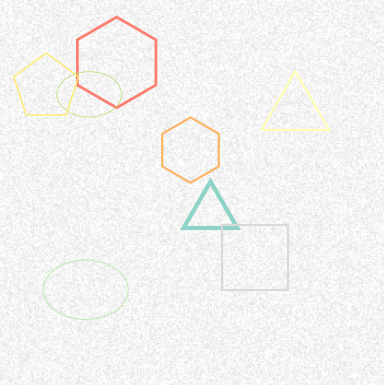[{"shape": "triangle", "thickness": 3, "radius": 0.4, "center": [0.547, 0.448]}, {"shape": "triangle", "thickness": 1.5, "radius": 0.51, "center": [0.767, 0.713]}, {"shape": "hexagon", "thickness": 2, "radius": 0.59, "center": [0.303, 0.838]}, {"shape": "hexagon", "thickness": 1.5, "radius": 0.42, "center": [0.495, 0.61]}, {"shape": "oval", "thickness": 0.5, "radius": 0.42, "center": [0.232, 0.755]}, {"shape": "square", "thickness": 1.5, "radius": 0.42, "center": [0.662, 0.33]}, {"shape": "oval", "thickness": 1, "radius": 0.55, "center": [0.223, 0.247]}, {"shape": "pentagon", "thickness": 1, "radius": 0.44, "center": [0.12, 0.773]}]